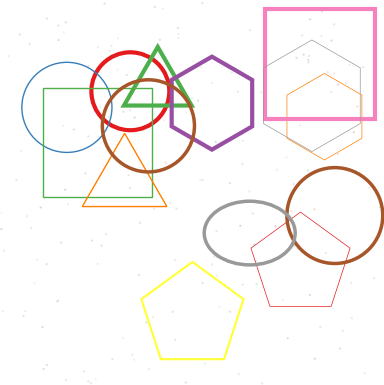[{"shape": "pentagon", "thickness": 0.5, "radius": 0.68, "center": [0.781, 0.314]}, {"shape": "circle", "thickness": 3, "radius": 0.51, "center": [0.339, 0.763]}, {"shape": "circle", "thickness": 1, "radius": 0.59, "center": [0.174, 0.721]}, {"shape": "triangle", "thickness": 3, "radius": 0.51, "center": [0.41, 0.777]}, {"shape": "square", "thickness": 1, "radius": 0.71, "center": [0.254, 0.631]}, {"shape": "hexagon", "thickness": 3, "radius": 0.6, "center": [0.55, 0.732]}, {"shape": "triangle", "thickness": 1, "radius": 0.63, "center": [0.324, 0.527]}, {"shape": "hexagon", "thickness": 0.5, "radius": 0.56, "center": [0.843, 0.697]}, {"shape": "pentagon", "thickness": 1.5, "radius": 0.7, "center": [0.5, 0.18]}, {"shape": "circle", "thickness": 2.5, "radius": 0.62, "center": [0.87, 0.44]}, {"shape": "circle", "thickness": 2.5, "radius": 0.6, "center": [0.385, 0.673]}, {"shape": "square", "thickness": 3, "radius": 0.72, "center": [0.832, 0.834]}, {"shape": "oval", "thickness": 2.5, "radius": 0.59, "center": [0.649, 0.395]}, {"shape": "hexagon", "thickness": 0.5, "radius": 0.72, "center": [0.81, 0.751]}]